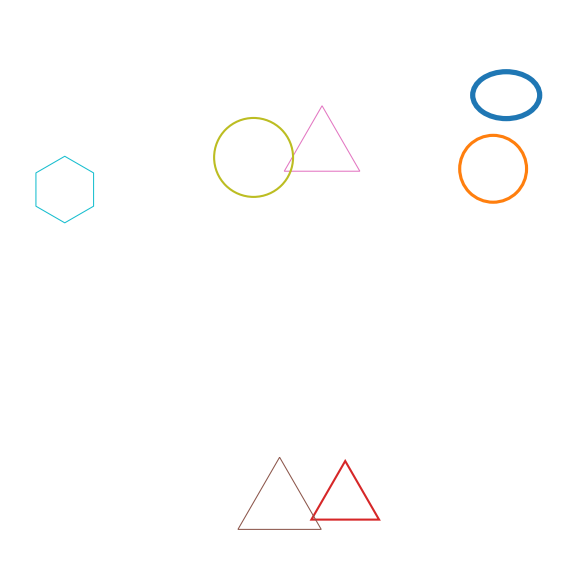[{"shape": "oval", "thickness": 2.5, "radius": 0.29, "center": [0.877, 0.834]}, {"shape": "circle", "thickness": 1.5, "radius": 0.29, "center": [0.854, 0.707]}, {"shape": "triangle", "thickness": 1, "radius": 0.34, "center": [0.598, 0.133]}, {"shape": "triangle", "thickness": 0.5, "radius": 0.42, "center": [0.484, 0.124]}, {"shape": "triangle", "thickness": 0.5, "radius": 0.38, "center": [0.558, 0.74]}, {"shape": "circle", "thickness": 1, "radius": 0.34, "center": [0.439, 0.727]}, {"shape": "hexagon", "thickness": 0.5, "radius": 0.29, "center": [0.112, 0.671]}]